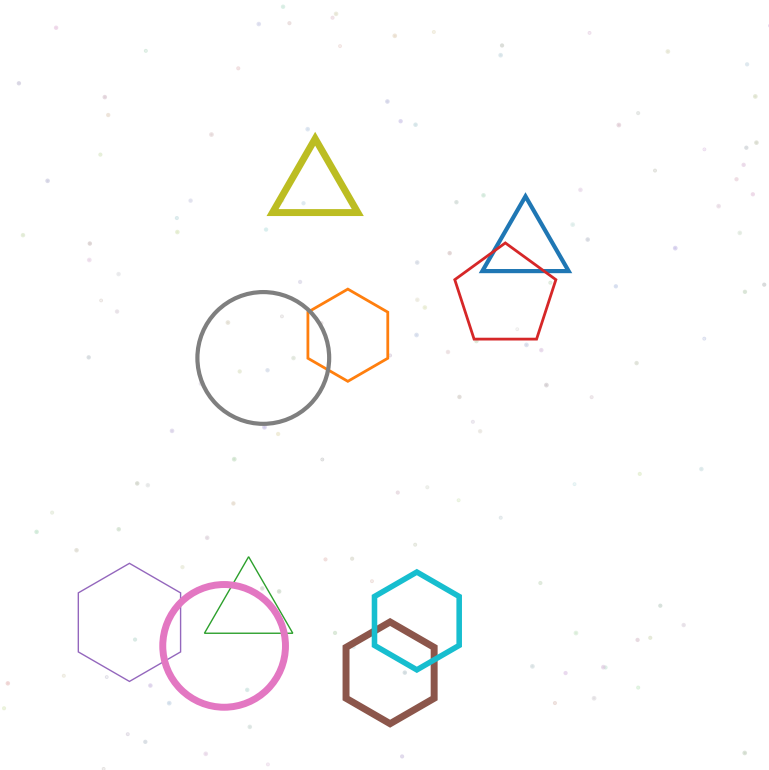[{"shape": "triangle", "thickness": 1.5, "radius": 0.32, "center": [0.682, 0.68]}, {"shape": "hexagon", "thickness": 1, "radius": 0.3, "center": [0.452, 0.565]}, {"shape": "triangle", "thickness": 0.5, "radius": 0.33, "center": [0.323, 0.211]}, {"shape": "pentagon", "thickness": 1, "radius": 0.35, "center": [0.656, 0.615]}, {"shape": "hexagon", "thickness": 0.5, "radius": 0.38, "center": [0.168, 0.192]}, {"shape": "hexagon", "thickness": 2.5, "radius": 0.33, "center": [0.507, 0.126]}, {"shape": "circle", "thickness": 2.5, "radius": 0.4, "center": [0.291, 0.161]}, {"shape": "circle", "thickness": 1.5, "radius": 0.43, "center": [0.342, 0.535]}, {"shape": "triangle", "thickness": 2.5, "radius": 0.32, "center": [0.409, 0.756]}, {"shape": "hexagon", "thickness": 2, "radius": 0.32, "center": [0.541, 0.194]}]